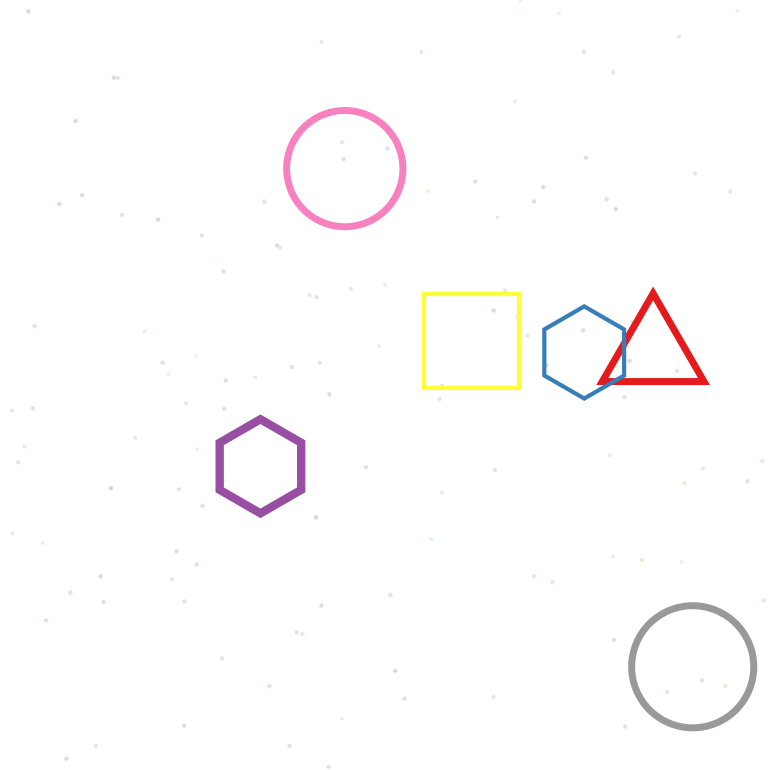[{"shape": "triangle", "thickness": 2.5, "radius": 0.38, "center": [0.848, 0.543]}, {"shape": "hexagon", "thickness": 1.5, "radius": 0.3, "center": [0.759, 0.542]}, {"shape": "hexagon", "thickness": 3, "radius": 0.31, "center": [0.338, 0.394]}, {"shape": "square", "thickness": 1.5, "radius": 0.31, "center": [0.613, 0.557]}, {"shape": "circle", "thickness": 2.5, "radius": 0.38, "center": [0.448, 0.781]}, {"shape": "circle", "thickness": 2.5, "radius": 0.4, "center": [0.9, 0.134]}]